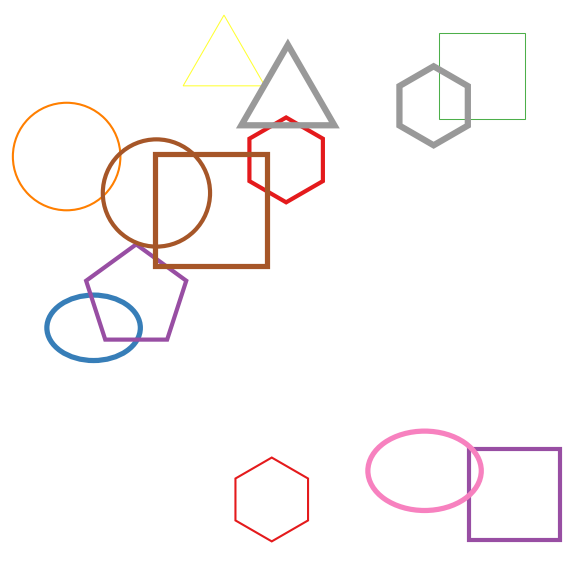[{"shape": "hexagon", "thickness": 1, "radius": 0.36, "center": [0.471, 0.134]}, {"shape": "hexagon", "thickness": 2, "radius": 0.37, "center": [0.495, 0.722]}, {"shape": "oval", "thickness": 2.5, "radius": 0.4, "center": [0.162, 0.431]}, {"shape": "square", "thickness": 0.5, "radius": 0.37, "center": [0.835, 0.868]}, {"shape": "square", "thickness": 2, "radius": 0.4, "center": [0.891, 0.142]}, {"shape": "pentagon", "thickness": 2, "radius": 0.46, "center": [0.236, 0.485]}, {"shape": "circle", "thickness": 1, "radius": 0.47, "center": [0.115, 0.728]}, {"shape": "triangle", "thickness": 0.5, "radius": 0.41, "center": [0.388, 0.891]}, {"shape": "circle", "thickness": 2, "radius": 0.46, "center": [0.271, 0.665]}, {"shape": "square", "thickness": 2.5, "radius": 0.49, "center": [0.366, 0.636]}, {"shape": "oval", "thickness": 2.5, "radius": 0.49, "center": [0.735, 0.184]}, {"shape": "hexagon", "thickness": 3, "radius": 0.34, "center": [0.751, 0.816]}, {"shape": "triangle", "thickness": 3, "radius": 0.46, "center": [0.498, 0.829]}]